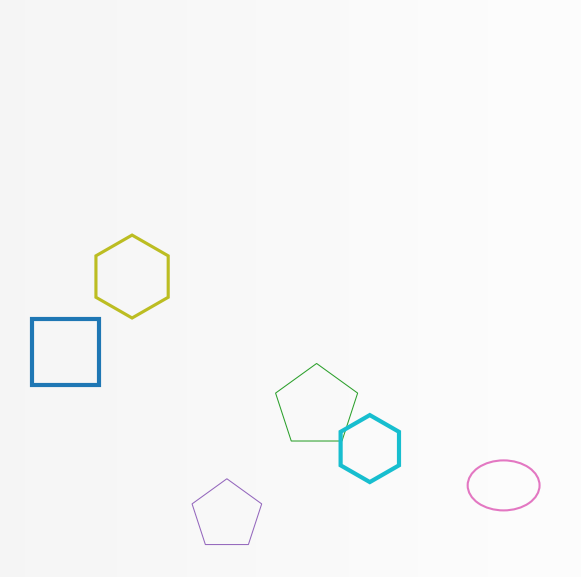[{"shape": "square", "thickness": 2, "radius": 0.29, "center": [0.112, 0.39]}, {"shape": "pentagon", "thickness": 0.5, "radius": 0.37, "center": [0.545, 0.296]}, {"shape": "pentagon", "thickness": 0.5, "radius": 0.31, "center": [0.39, 0.107]}, {"shape": "oval", "thickness": 1, "radius": 0.31, "center": [0.866, 0.159]}, {"shape": "hexagon", "thickness": 1.5, "radius": 0.36, "center": [0.227, 0.52]}, {"shape": "hexagon", "thickness": 2, "radius": 0.29, "center": [0.636, 0.222]}]